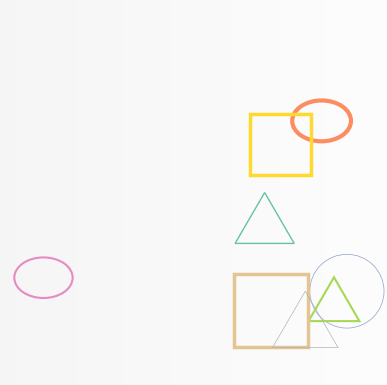[{"shape": "triangle", "thickness": 1, "radius": 0.44, "center": [0.683, 0.412]}, {"shape": "oval", "thickness": 3, "radius": 0.38, "center": [0.83, 0.686]}, {"shape": "circle", "thickness": 0.5, "radius": 0.48, "center": [0.895, 0.244]}, {"shape": "oval", "thickness": 1.5, "radius": 0.38, "center": [0.112, 0.279]}, {"shape": "triangle", "thickness": 1.5, "radius": 0.38, "center": [0.862, 0.204]}, {"shape": "square", "thickness": 2.5, "radius": 0.4, "center": [0.724, 0.624]}, {"shape": "square", "thickness": 2.5, "radius": 0.48, "center": [0.699, 0.194]}, {"shape": "triangle", "thickness": 0.5, "radius": 0.49, "center": [0.788, 0.146]}]